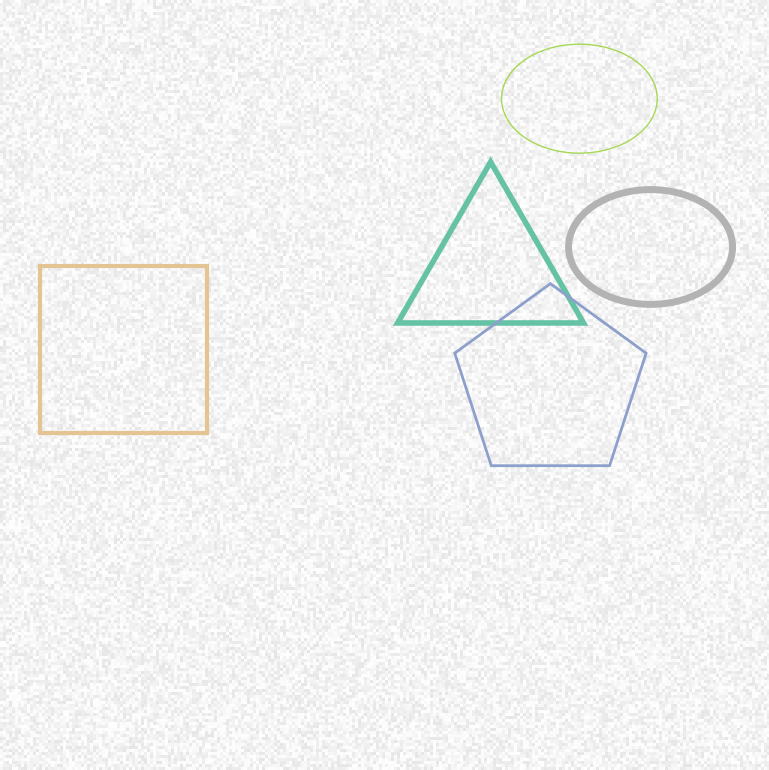[{"shape": "triangle", "thickness": 2, "radius": 0.7, "center": [0.637, 0.65]}, {"shape": "pentagon", "thickness": 1, "radius": 0.65, "center": [0.715, 0.501]}, {"shape": "oval", "thickness": 0.5, "radius": 0.51, "center": [0.752, 0.872]}, {"shape": "square", "thickness": 1.5, "radius": 0.54, "center": [0.16, 0.546]}, {"shape": "oval", "thickness": 2.5, "radius": 0.53, "center": [0.845, 0.679]}]